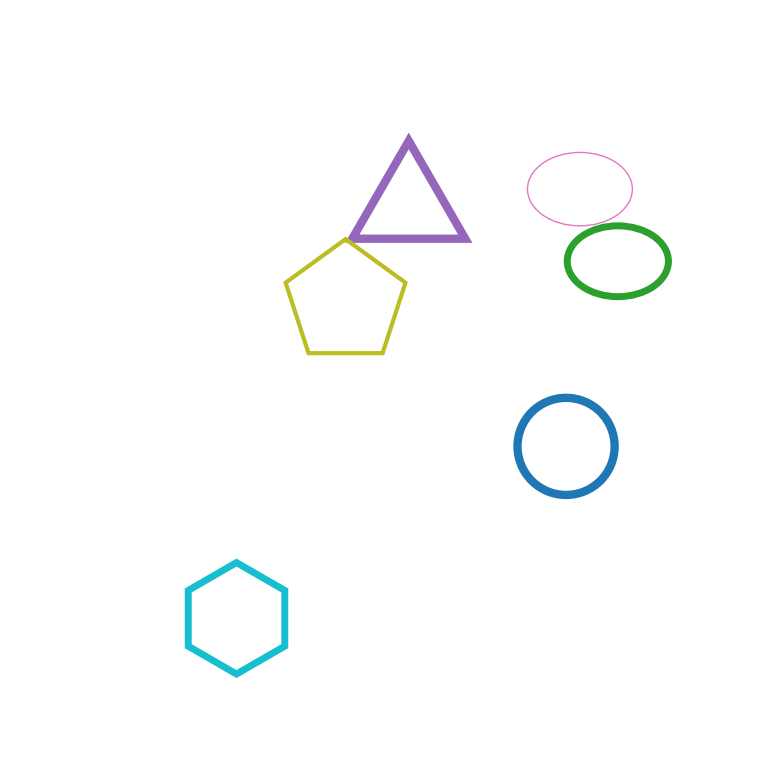[{"shape": "circle", "thickness": 3, "radius": 0.32, "center": [0.735, 0.42]}, {"shape": "oval", "thickness": 2.5, "radius": 0.33, "center": [0.802, 0.661]}, {"shape": "triangle", "thickness": 3, "radius": 0.42, "center": [0.531, 0.732]}, {"shape": "oval", "thickness": 0.5, "radius": 0.34, "center": [0.753, 0.754]}, {"shape": "pentagon", "thickness": 1.5, "radius": 0.41, "center": [0.449, 0.608]}, {"shape": "hexagon", "thickness": 2.5, "radius": 0.36, "center": [0.307, 0.197]}]